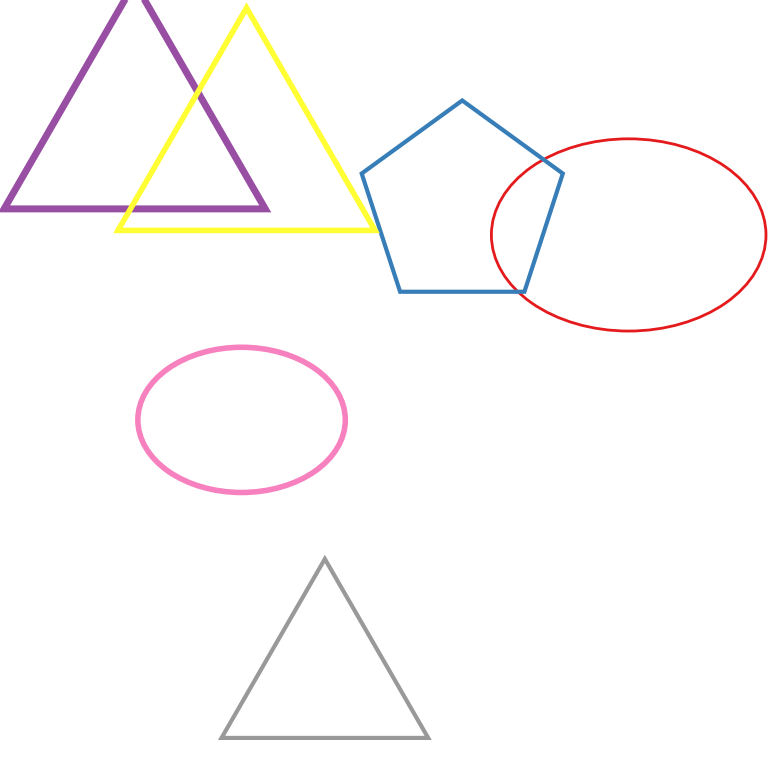[{"shape": "oval", "thickness": 1, "radius": 0.89, "center": [0.816, 0.695]}, {"shape": "pentagon", "thickness": 1.5, "radius": 0.69, "center": [0.6, 0.732]}, {"shape": "triangle", "thickness": 2.5, "radius": 0.98, "center": [0.175, 0.827]}, {"shape": "triangle", "thickness": 2, "radius": 0.96, "center": [0.32, 0.797]}, {"shape": "oval", "thickness": 2, "radius": 0.67, "center": [0.314, 0.455]}, {"shape": "triangle", "thickness": 1.5, "radius": 0.77, "center": [0.422, 0.119]}]